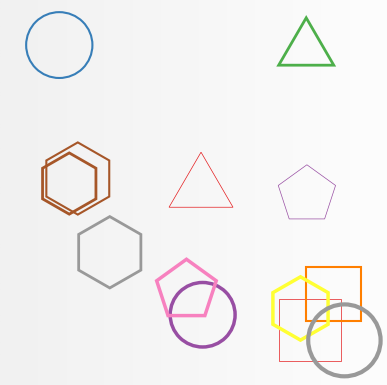[{"shape": "square", "thickness": 0.5, "radius": 0.4, "center": [0.799, 0.143]}, {"shape": "triangle", "thickness": 0.5, "radius": 0.48, "center": [0.519, 0.509]}, {"shape": "circle", "thickness": 1.5, "radius": 0.43, "center": [0.153, 0.883]}, {"shape": "triangle", "thickness": 2, "radius": 0.41, "center": [0.79, 0.872]}, {"shape": "circle", "thickness": 2.5, "radius": 0.42, "center": [0.523, 0.182]}, {"shape": "pentagon", "thickness": 0.5, "radius": 0.39, "center": [0.792, 0.494]}, {"shape": "square", "thickness": 1.5, "radius": 0.35, "center": [0.86, 0.236]}, {"shape": "hexagon", "thickness": 2.5, "radius": 0.41, "center": [0.775, 0.199]}, {"shape": "hexagon", "thickness": 2, "radius": 0.4, "center": [0.179, 0.523]}, {"shape": "hexagon", "thickness": 1.5, "radius": 0.47, "center": [0.201, 0.536]}, {"shape": "pentagon", "thickness": 2.5, "radius": 0.4, "center": [0.481, 0.246]}, {"shape": "circle", "thickness": 3, "radius": 0.47, "center": [0.889, 0.116]}, {"shape": "hexagon", "thickness": 2, "radius": 0.46, "center": [0.283, 0.345]}]